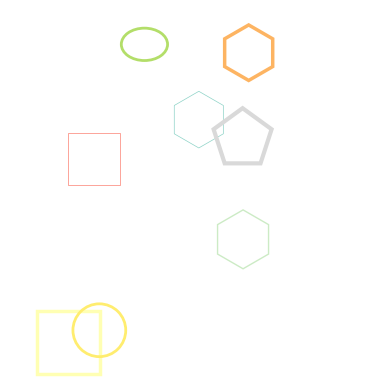[{"shape": "hexagon", "thickness": 0.5, "radius": 0.37, "center": [0.516, 0.689]}, {"shape": "square", "thickness": 2.5, "radius": 0.41, "center": [0.178, 0.109]}, {"shape": "square", "thickness": 0.5, "radius": 0.34, "center": [0.244, 0.587]}, {"shape": "hexagon", "thickness": 2.5, "radius": 0.36, "center": [0.646, 0.863]}, {"shape": "oval", "thickness": 2, "radius": 0.3, "center": [0.375, 0.885]}, {"shape": "pentagon", "thickness": 3, "radius": 0.4, "center": [0.63, 0.64]}, {"shape": "hexagon", "thickness": 1, "radius": 0.38, "center": [0.631, 0.378]}, {"shape": "circle", "thickness": 2, "radius": 0.34, "center": [0.258, 0.142]}]